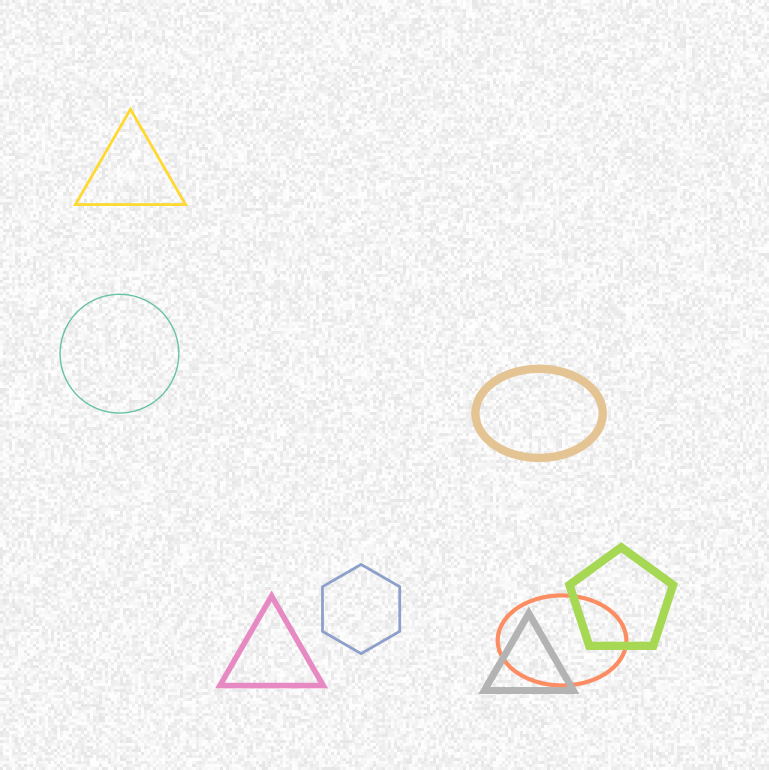[{"shape": "circle", "thickness": 0.5, "radius": 0.39, "center": [0.155, 0.541]}, {"shape": "oval", "thickness": 1.5, "radius": 0.42, "center": [0.73, 0.168]}, {"shape": "hexagon", "thickness": 1, "radius": 0.29, "center": [0.469, 0.209]}, {"shape": "triangle", "thickness": 2, "radius": 0.39, "center": [0.353, 0.148]}, {"shape": "pentagon", "thickness": 3, "radius": 0.35, "center": [0.807, 0.219]}, {"shape": "triangle", "thickness": 1, "radius": 0.41, "center": [0.169, 0.776]}, {"shape": "oval", "thickness": 3, "radius": 0.41, "center": [0.7, 0.463]}, {"shape": "triangle", "thickness": 2.5, "radius": 0.33, "center": [0.687, 0.137]}]